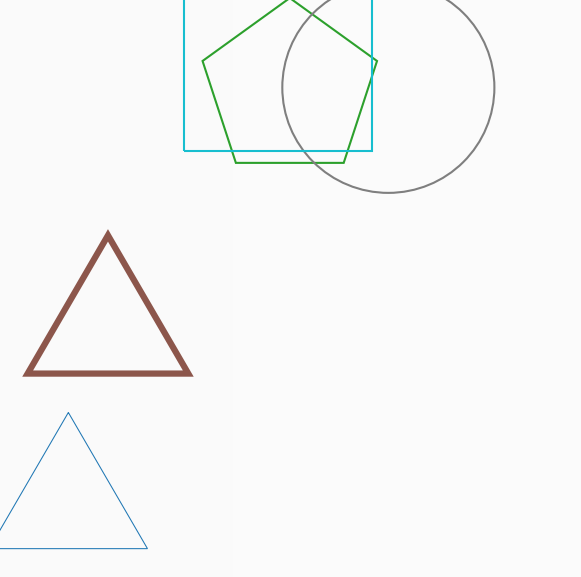[{"shape": "triangle", "thickness": 0.5, "radius": 0.79, "center": [0.118, 0.128]}, {"shape": "pentagon", "thickness": 1, "radius": 0.79, "center": [0.499, 0.845]}, {"shape": "triangle", "thickness": 3, "radius": 0.8, "center": [0.186, 0.432]}, {"shape": "circle", "thickness": 1, "radius": 0.91, "center": [0.668, 0.848]}, {"shape": "square", "thickness": 1, "radius": 0.81, "center": [0.478, 0.899]}]